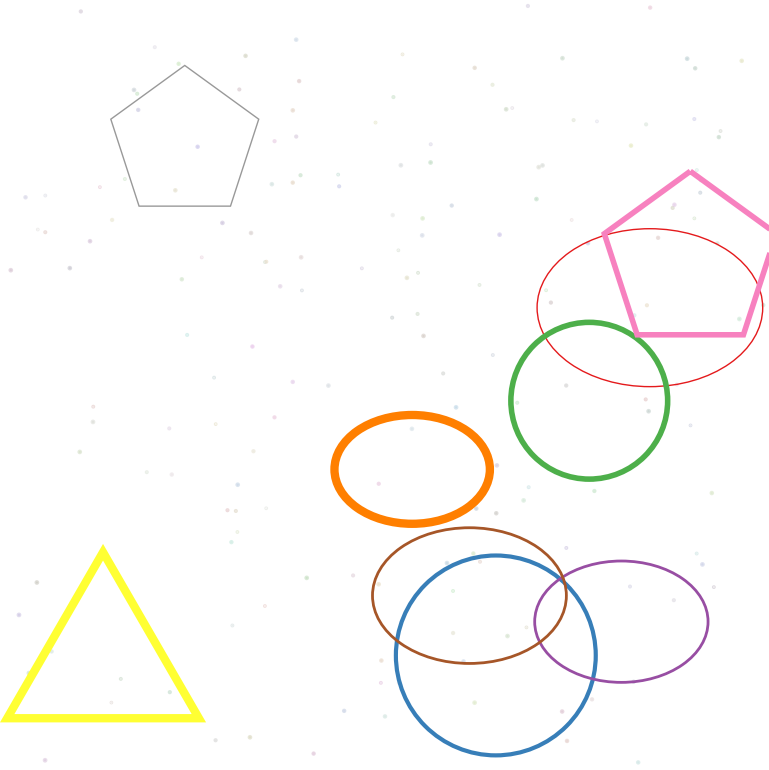[{"shape": "oval", "thickness": 0.5, "radius": 0.73, "center": [0.844, 0.6]}, {"shape": "circle", "thickness": 1.5, "radius": 0.65, "center": [0.644, 0.149]}, {"shape": "circle", "thickness": 2, "radius": 0.51, "center": [0.765, 0.48]}, {"shape": "oval", "thickness": 1, "radius": 0.56, "center": [0.807, 0.193]}, {"shape": "oval", "thickness": 3, "radius": 0.5, "center": [0.535, 0.39]}, {"shape": "triangle", "thickness": 3, "radius": 0.72, "center": [0.134, 0.139]}, {"shape": "oval", "thickness": 1, "radius": 0.63, "center": [0.61, 0.227]}, {"shape": "pentagon", "thickness": 2, "radius": 0.59, "center": [0.896, 0.66]}, {"shape": "pentagon", "thickness": 0.5, "radius": 0.5, "center": [0.24, 0.814]}]